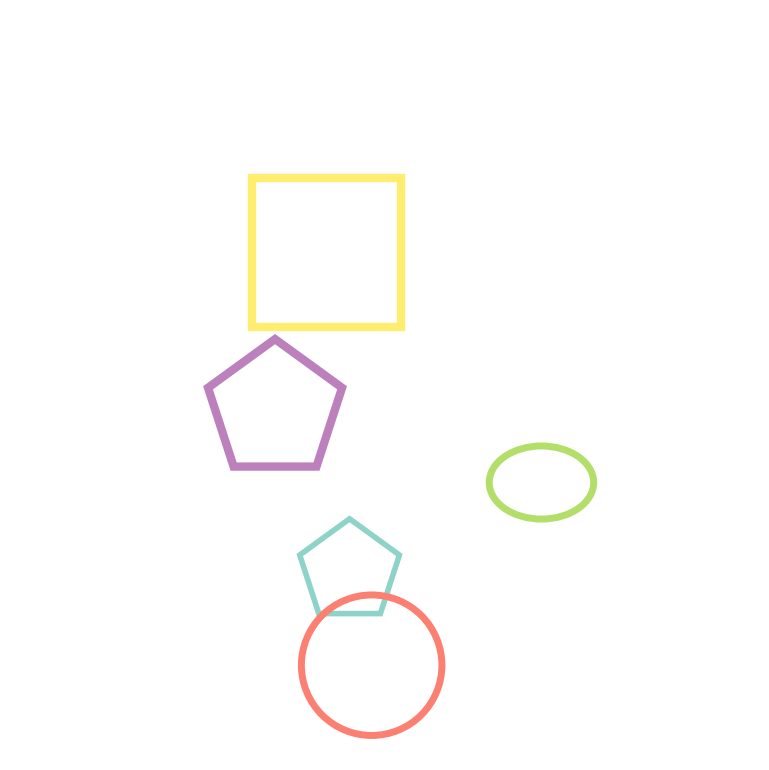[{"shape": "pentagon", "thickness": 2, "radius": 0.34, "center": [0.454, 0.258]}, {"shape": "circle", "thickness": 2.5, "radius": 0.46, "center": [0.483, 0.136]}, {"shape": "oval", "thickness": 2.5, "radius": 0.34, "center": [0.703, 0.373]}, {"shape": "pentagon", "thickness": 3, "radius": 0.46, "center": [0.357, 0.468]}, {"shape": "square", "thickness": 3, "radius": 0.48, "center": [0.424, 0.672]}]